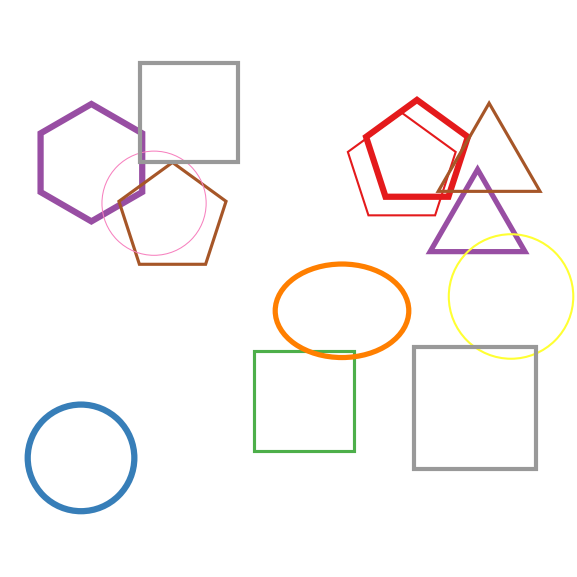[{"shape": "pentagon", "thickness": 3, "radius": 0.46, "center": [0.722, 0.733]}, {"shape": "pentagon", "thickness": 1, "radius": 0.49, "center": [0.696, 0.706]}, {"shape": "circle", "thickness": 3, "radius": 0.46, "center": [0.14, 0.206]}, {"shape": "square", "thickness": 1.5, "radius": 0.43, "center": [0.526, 0.304]}, {"shape": "triangle", "thickness": 2.5, "radius": 0.47, "center": [0.827, 0.611]}, {"shape": "hexagon", "thickness": 3, "radius": 0.51, "center": [0.158, 0.717]}, {"shape": "oval", "thickness": 2.5, "radius": 0.58, "center": [0.592, 0.461]}, {"shape": "circle", "thickness": 1, "radius": 0.54, "center": [0.885, 0.486]}, {"shape": "pentagon", "thickness": 1.5, "radius": 0.49, "center": [0.299, 0.62]}, {"shape": "triangle", "thickness": 1.5, "radius": 0.51, "center": [0.847, 0.719]}, {"shape": "circle", "thickness": 0.5, "radius": 0.45, "center": [0.267, 0.647]}, {"shape": "square", "thickness": 2, "radius": 0.43, "center": [0.327, 0.804]}, {"shape": "square", "thickness": 2, "radius": 0.53, "center": [0.823, 0.292]}]